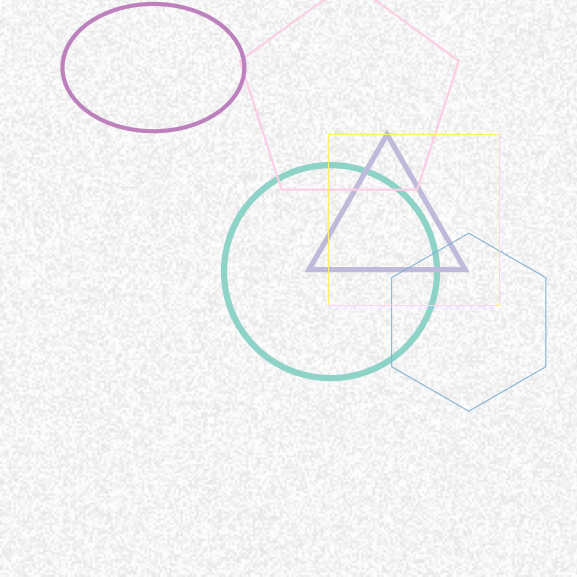[{"shape": "circle", "thickness": 3, "radius": 0.92, "center": [0.572, 0.529]}, {"shape": "triangle", "thickness": 2.5, "radius": 0.78, "center": [0.67, 0.61]}, {"shape": "hexagon", "thickness": 0.5, "radius": 0.77, "center": [0.812, 0.441]}, {"shape": "pentagon", "thickness": 1, "radius": 1.0, "center": [0.605, 0.832]}, {"shape": "oval", "thickness": 2, "radius": 0.79, "center": [0.266, 0.882]}, {"shape": "square", "thickness": 0.5, "radius": 0.74, "center": [0.715, 0.619]}]